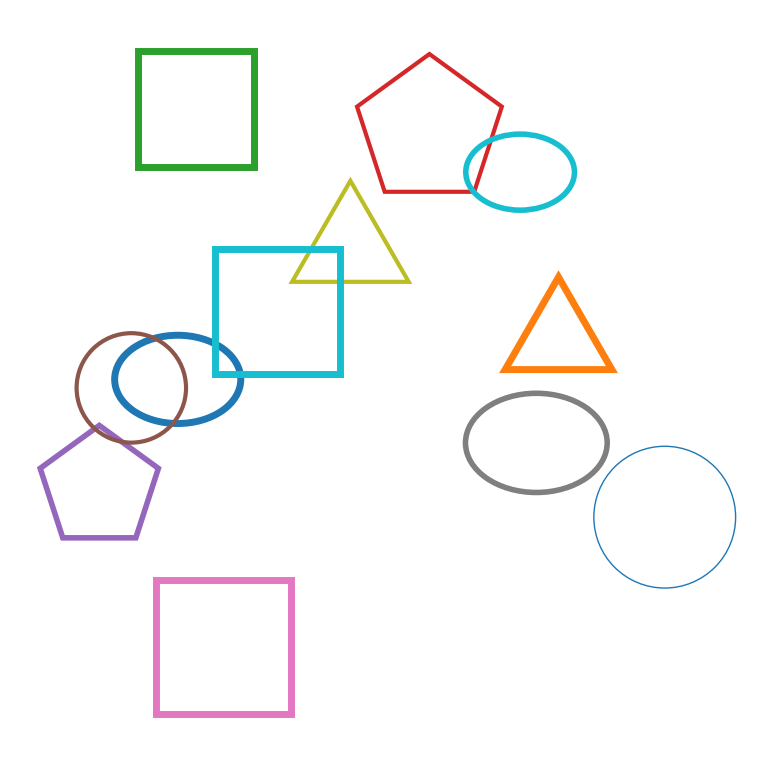[{"shape": "oval", "thickness": 2.5, "radius": 0.41, "center": [0.231, 0.507]}, {"shape": "circle", "thickness": 0.5, "radius": 0.46, "center": [0.863, 0.328]}, {"shape": "triangle", "thickness": 2.5, "radius": 0.4, "center": [0.725, 0.56]}, {"shape": "square", "thickness": 2.5, "radius": 0.38, "center": [0.254, 0.858]}, {"shape": "pentagon", "thickness": 1.5, "radius": 0.49, "center": [0.558, 0.831]}, {"shape": "pentagon", "thickness": 2, "radius": 0.4, "center": [0.129, 0.367]}, {"shape": "circle", "thickness": 1.5, "radius": 0.36, "center": [0.171, 0.496]}, {"shape": "square", "thickness": 2.5, "radius": 0.44, "center": [0.29, 0.16]}, {"shape": "oval", "thickness": 2, "radius": 0.46, "center": [0.697, 0.425]}, {"shape": "triangle", "thickness": 1.5, "radius": 0.44, "center": [0.455, 0.678]}, {"shape": "square", "thickness": 2.5, "radius": 0.41, "center": [0.361, 0.596]}, {"shape": "oval", "thickness": 2, "radius": 0.35, "center": [0.675, 0.776]}]